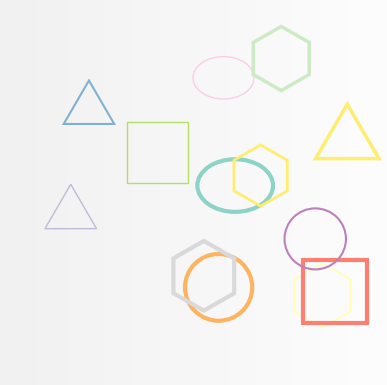[{"shape": "oval", "thickness": 3, "radius": 0.49, "center": [0.607, 0.518]}, {"shape": "hexagon", "thickness": 1, "radius": 0.42, "center": [0.832, 0.232]}, {"shape": "triangle", "thickness": 1, "radius": 0.38, "center": [0.183, 0.444]}, {"shape": "square", "thickness": 3, "radius": 0.41, "center": [0.864, 0.244]}, {"shape": "triangle", "thickness": 1.5, "radius": 0.38, "center": [0.23, 0.716]}, {"shape": "circle", "thickness": 3, "radius": 0.43, "center": [0.564, 0.254]}, {"shape": "square", "thickness": 1, "radius": 0.4, "center": [0.406, 0.605]}, {"shape": "oval", "thickness": 1, "radius": 0.39, "center": [0.577, 0.798]}, {"shape": "hexagon", "thickness": 3, "radius": 0.45, "center": [0.526, 0.284]}, {"shape": "circle", "thickness": 1.5, "radius": 0.4, "center": [0.814, 0.38]}, {"shape": "hexagon", "thickness": 2.5, "radius": 0.42, "center": [0.726, 0.848]}, {"shape": "hexagon", "thickness": 2, "radius": 0.4, "center": [0.673, 0.544]}, {"shape": "triangle", "thickness": 2.5, "radius": 0.47, "center": [0.896, 0.635]}]